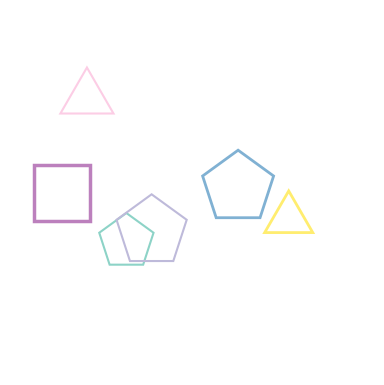[{"shape": "pentagon", "thickness": 1.5, "radius": 0.37, "center": [0.328, 0.373]}, {"shape": "pentagon", "thickness": 1.5, "radius": 0.48, "center": [0.394, 0.399]}, {"shape": "pentagon", "thickness": 2, "radius": 0.48, "center": [0.618, 0.513]}, {"shape": "triangle", "thickness": 1.5, "radius": 0.4, "center": [0.226, 0.745]}, {"shape": "square", "thickness": 2.5, "radius": 0.36, "center": [0.162, 0.498]}, {"shape": "triangle", "thickness": 2, "radius": 0.36, "center": [0.75, 0.432]}]